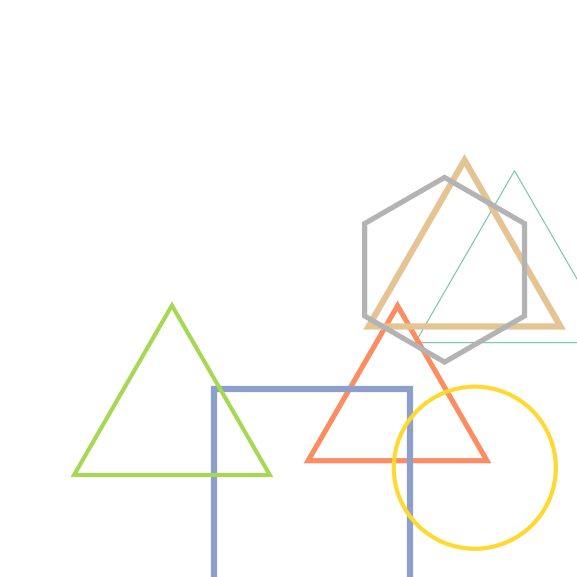[{"shape": "triangle", "thickness": 0.5, "radius": 0.99, "center": [0.891, 0.505]}, {"shape": "triangle", "thickness": 2.5, "radius": 0.89, "center": [0.688, 0.291]}, {"shape": "square", "thickness": 3, "radius": 0.85, "center": [0.54, 0.155]}, {"shape": "triangle", "thickness": 2, "radius": 0.98, "center": [0.298, 0.275]}, {"shape": "circle", "thickness": 2, "radius": 0.7, "center": [0.822, 0.189]}, {"shape": "triangle", "thickness": 3, "radius": 0.96, "center": [0.804, 0.53]}, {"shape": "hexagon", "thickness": 2.5, "radius": 0.8, "center": [0.77, 0.532]}]